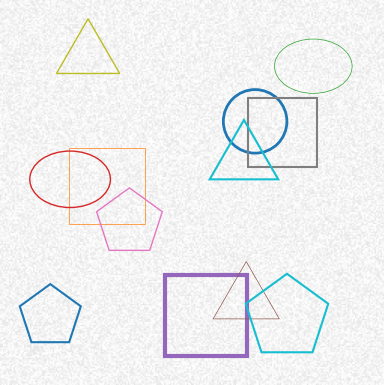[{"shape": "circle", "thickness": 2, "radius": 0.41, "center": [0.663, 0.685]}, {"shape": "pentagon", "thickness": 1.5, "radius": 0.42, "center": [0.131, 0.179]}, {"shape": "square", "thickness": 0.5, "radius": 0.49, "center": [0.279, 0.516]}, {"shape": "oval", "thickness": 0.5, "radius": 0.5, "center": [0.814, 0.828]}, {"shape": "oval", "thickness": 1, "radius": 0.52, "center": [0.182, 0.534]}, {"shape": "square", "thickness": 3, "radius": 0.53, "center": [0.536, 0.18]}, {"shape": "triangle", "thickness": 0.5, "radius": 0.5, "center": [0.64, 0.221]}, {"shape": "pentagon", "thickness": 1, "radius": 0.45, "center": [0.336, 0.422]}, {"shape": "square", "thickness": 1.5, "radius": 0.45, "center": [0.734, 0.656]}, {"shape": "triangle", "thickness": 1, "radius": 0.47, "center": [0.229, 0.857]}, {"shape": "triangle", "thickness": 1.5, "radius": 0.51, "center": [0.634, 0.586]}, {"shape": "pentagon", "thickness": 1.5, "radius": 0.56, "center": [0.745, 0.176]}]